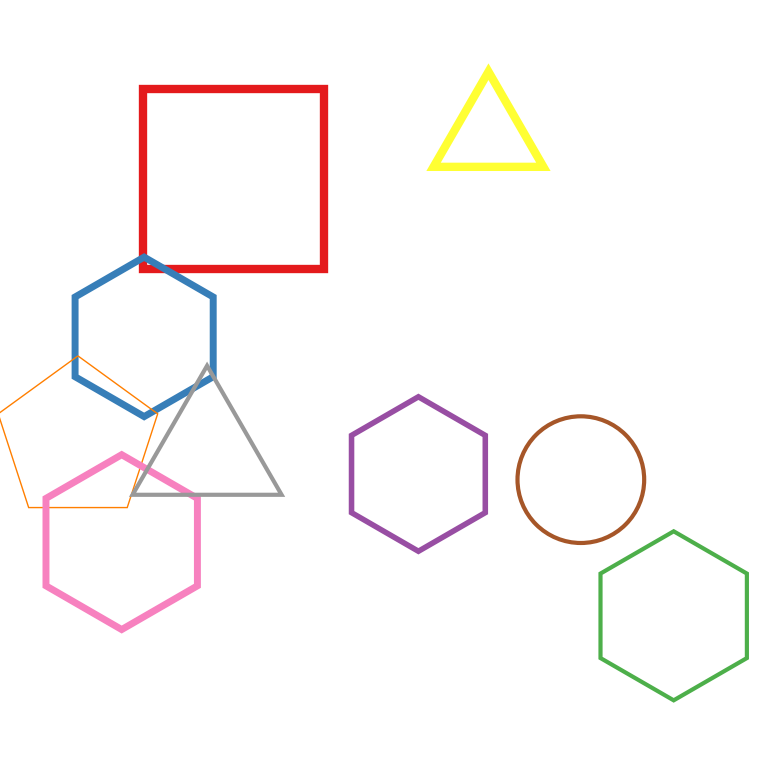[{"shape": "square", "thickness": 3, "radius": 0.59, "center": [0.303, 0.767]}, {"shape": "hexagon", "thickness": 2.5, "radius": 0.52, "center": [0.187, 0.563]}, {"shape": "hexagon", "thickness": 1.5, "radius": 0.55, "center": [0.875, 0.2]}, {"shape": "hexagon", "thickness": 2, "radius": 0.5, "center": [0.543, 0.384]}, {"shape": "pentagon", "thickness": 0.5, "radius": 0.54, "center": [0.101, 0.429]}, {"shape": "triangle", "thickness": 3, "radius": 0.41, "center": [0.634, 0.825]}, {"shape": "circle", "thickness": 1.5, "radius": 0.41, "center": [0.754, 0.377]}, {"shape": "hexagon", "thickness": 2.5, "radius": 0.57, "center": [0.158, 0.296]}, {"shape": "triangle", "thickness": 1.5, "radius": 0.56, "center": [0.269, 0.413]}]